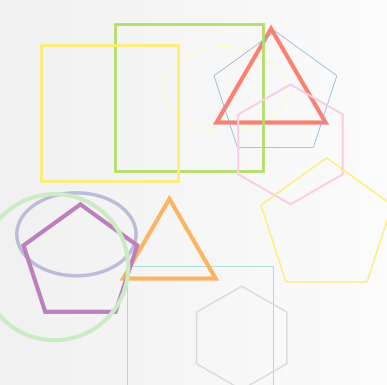[{"shape": "square", "thickness": 0.5, "radius": 0.94, "center": [0.515, 0.12]}, {"shape": "oval", "thickness": 0.5, "radius": 0.79, "center": [0.581, 0.769]}, {"shape": "oval", "thickness": 2.5, "radius": 0.77, "center": [0.197, 0.391]}, {"shape": "triangle", "thickness": 3, "radius": 0.81, "center": [0.7, 0.763]}, {"shape": "pentagon", "thickness": 0.5, "radius": 0.83, "center": [0.711, 0.752]}, {"shape": "triangle", "thickness": 3, "radius": 0.69, "center": [0.437, 0.345]}, {"shape": "square", "thickness": 2, "radius": 0.95, "center": [0.487, 0.746]}, {"shape": "hexagon", "thickness": 1.5, "radius": 0.78, "center": [0.75, 0.625]}, {"shape": "hexagon", "thickness": 1, "radius": 0.67, "center": [0.624, 0.122]}, {"shape": "pentagon", "thickness": 3, "radius": 0.77, "center": [0.207, 0.315]}, {"shape": "circle", "thickness": 3, "radius": 0.95, "center": [0.141, 0.306]}, {"shape": "pentagon", "thickness": 1, "radius": 0.89, "center": [0.843, 0.412]}, {"shape": "square", "thickness": 2, "radius": 0.88, "center": [0.284, 0.706]}]